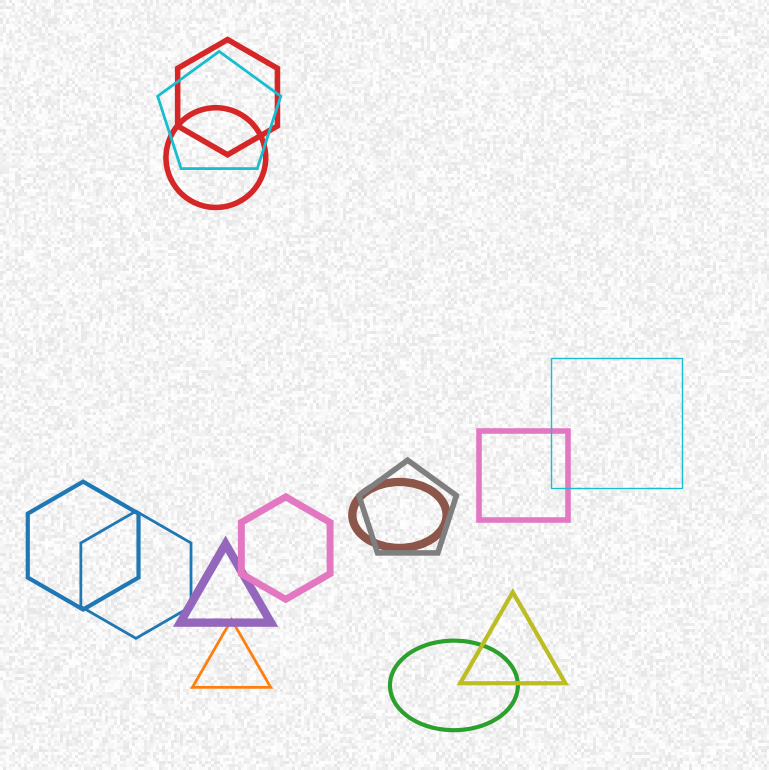[{"shape": "hexagon", "thickness": 1.5, "radius": 0.42, "center": [0.108, 0.291]}, {"shape": "hexagon", "thickness": 1, "radius": 0.41, "center": [0.177, 0.254]}, {"shape": "triangle", "thickness": 1, "radius": 0.29, "center": [0.301, 0.137]}, {"shape": "oval", "thickness": 1.5, "radius": 0.42, "center": [0.59, 0.11]}, {"shape": "hexagon", "thickness": 2, "radius": 0.37, "center": [0.296, 0.874]}, {"shape": "circle", "thickness": 2, "radius": 0.32, "center": [0.28, 0.795]}, {"shape": "triangle", "thickness": 3, "radius": 0.34, "center": [0.293, 0.225]}, {"shape": "oval", "thickness": 3, "radius": 0.31, "center": [0.519, 0.331]}, {"shape": "hexagon", "thickness": 2.5, "radius": 0.33, "center": [0.371, 0.288]}, {"shape": "square", "thickness": 2, "radius": 0.29, "center": [0.68, 0.382]}, {"shape": "pentagon", "thickness": 2, "radius": 0.33, "center": [0.529, 0.336]}, {"shape": "triangle", "thickness": 1.5, "radius": 0.39, "center": [0.666, 0.152]}, {"shape": "square", "thickness": 0.5, "radius": 0.42, "center": [0.801, 0.451]}, {"shape": "pentagon", "thickness": 1, "radius": 0.42, "center": [0.285, 0.849]}]